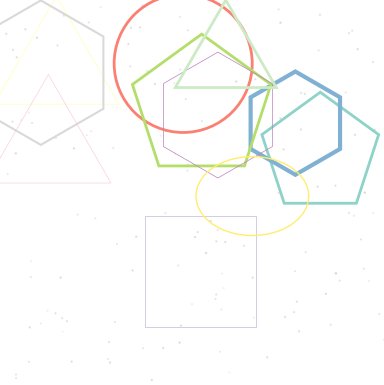[{"shape": "pentagon", "thickness": 2, "radius": 0.8, "center": [0.832, 0.601]}, {"shape": "triangle", "thickness": 0.5, "radius": 0.94, "center": [0.147, 0.823]}, {"shape": "square", "thickness": 0.5, "radius": 0.72, "center": [0.52, 0.294]}, {"shape": "circle", "thickness": 2, "radius": 0.9, "center": [0.476, 0.835]}, {"shape": "hexagon", "thickness": 3, "radius": 0.67, "center": [0.767, 0.68]}, {"shape": "pentagon", "thickness": 2, "radius": 0.95, "center": [0.524, 0.722]}, {"shape": "triangle", "thickness": 0.5, "radius": 0.94, "center": [0.126, 0.619]}, {"shape": "hexagon", "thickness": 1.5, "radius": 0.94, "center": [0.106, 0.811]}, {"shape": "hexagon", "thickness": 0.5, "radius": 0.82, "center": [0.566, 0.701]}, {"shape": "triangle", "thickness": 2, "radius": 0.76, "center": [0.586, 0.848]}, {"shape": "oval", "thickness": 1, "radius": 0.73, "center": [0.655, 0.491]}]